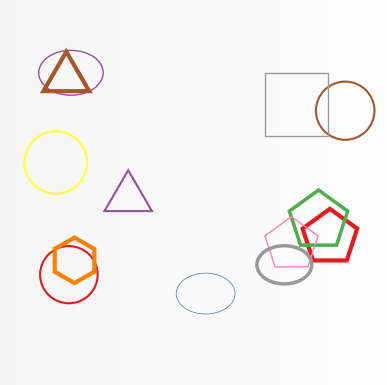[{"shape": "circle", "thickness": 1.5, "radius": 0.37, "center": [0.178, 0.287]}, {"shape": "pentagon", "thickness": 3, "radius": 0.37, "center": [0.851, 0.383]}, {"shape": "oval", "thickness": 0.5, "radius": 0.38, "center": [0.531, 0.237]}, {"shape": "pentagon", "thickness": 2.5, "radius": 0.4, "center": [0.822, 0.427]}, {"shape": "triangle", "thickness": 1.5, "radius": 0.35, "center": [0.331, 0.487]}, {"shape": "oval", "thickness": 1, "radius": 0.42, "center": [0.183, 0.811]}, {"shape": "hexagon", "thickness": 3, "radius": 0.3, "center": [0.192, 0.324]}, {"shape": "circle", "thickness": 1.5, "radius": 0.4, "center": [0.144, 0.578]}, {"shape": "circle", "thickness": 1.5, "radius": 0.38, "center": [0.891, 0.712]}, {"shape": "triangle", "thickness": 3, "radius": 0.34, "center": [0.171, 0.797]}, {"shape": "pentagon", "thickness": 1, "radius": 0.36, "center": [0.752, 0.365]}, {"shape": "square", "thickness": 1, "radius": 0.41, "center": [0.765, 0.728]}, {"shape": "oval", "thickness": 2.5, "radius": 0.35, "center": [0.734, 0.312]}]